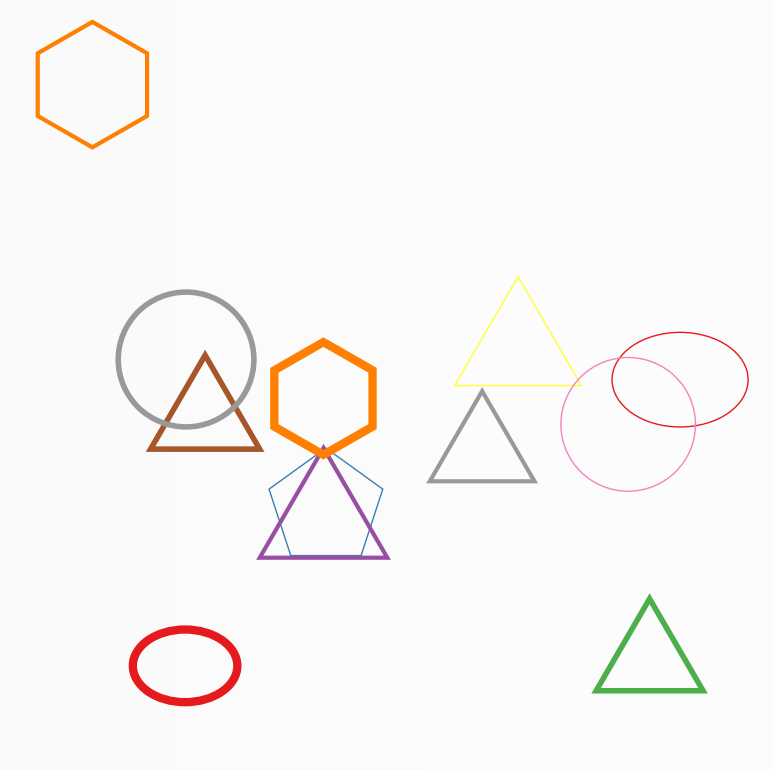[{"shape": "oval", "thickness": 3, "radius": 0.34, "center": [0.239, 0.135]}, {"shape": "oval", "thickness": 0.5, "radius": 0.44, "center": [0.878, 0.507]}, {"shape": "pentagon", "thickness": 0.5, "radius": 0.39, "center": [0.421, 0.341]}, {"shape": "triangle", "thickness": 2, "radius": 0.4, "center": [0.838, 0.143]}, {"shape": "triangle", "thickness": 1.5, "radius": 0.48, "center": [0.417, 0.323]}, {"shape": "hexagon", "thickness": 3, "radius": 0.37, "center": [0.417, 0.483]}, {"shape": "hexagon", "thickness": 1.5, "radius": 0.41, "center": [0.119, 0.89]}, {"shape": "triangle", "thickness": 0.5, "radius": 0.47, "center": [0.668, 0.546]}, {"shape": "triangle", "thickness": 2, "radius": 0.41, "center": [0.265, 0.457]}, {"shape": "circle", "thickness": 0.5, "radius": 0.43, "center": [0.811, 0.449]}, {"shape": "triangle", "thickness": 1.5, "radius": 0.39, "center": [0.622, 0.414]}, {"shape": "circle", "thickness": 2, "radius": 0.44, "center": [0.24, 0.533]}]